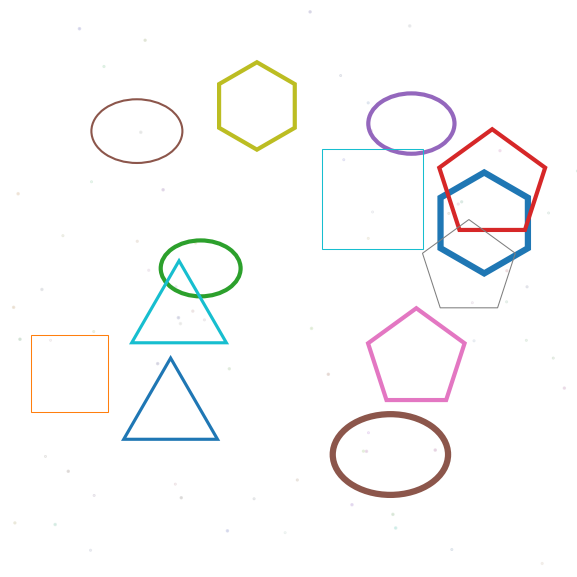[{"shape": "hexagon", "thickness": 3, "radius": 0.44, "center": [0.838, 0.613]}, {"shape": "triangle", "thickness": 1.5, "radius": 0.47, "center": [0.295, 0.285]}, {"shape": "square", "thickness": 0.5, "radius": 0.33, "center": [0.121, 0.352]}, {"shape": "oval", "thickness": 2, "radius": 0.35, "center": [0.347, 0.534]}, {"shape": "pentagon", "thickness": 2, "radius": 0.48, "center": [0.852, 0.679]}, {"shape": "oval", "thickness": 2, "radius": 0.37, "center": [0.712, 0.785]}, {"shape": "oval", "thickness": 1, "radius": 0.39, "center": [0.237, 0.772]}, {"shape": "oval", "thickness": 3, "radius": 0.5, "center": [0.676, 0.212]}, {"shape": "pentagon", "thickness": 2, "radius": 0.44, "center": [0.721, 0.378]}, {"shape": "pentagon", "thickness": 0.5, "radius": 0.42, "center": [0.812, 0.534]}, {"shape": "hexagon", "thickness": 2, "radius": 0.38, "center": [0.445, 0.816]}, {"shape": "triangle", "thickness": 1.5, "radius": 0.47, "center": [0.31, 0.453]}, {"shape": "square", "thickness": 0.5, "radius": 0.43, "center": [0.645, 0.655]}]